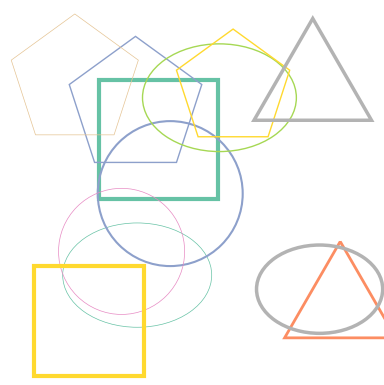[{"shape": "oval", "thickness": 0.5, "radius": 0.97, "center": [0.356, 0.285]}, {"shape": "square", "thickness": 3, "radius": 0.77, "center": [0.412, 0.637]}, {"shape": "triangle", "thickness": 2, "radius": 0.83, "center": [0.884, 0.206]}, {"shape": "circle", "thickness": 1.5, "radius": 0.94, "center": [0.442, 0.497]}, {"shape": "pentagon", "thickness": 1, "radius": 0.9, "center": [0.352, 0.725]}, {"shape": "circle", "thickness": 0.5, "radius": 0.82, "center": [0.316, 0.347]}, {"shape": "oval", "thickness": 1, "radius": 1.0, "center": [0.57, 0.746]}, {"shape": "pentagon", "thickness": 1, "radius": 0.77, "center": [0.605, 0.77]}, {"shape": "square", "thickness": 3, "radius": 0.71, "center": [0.231, 0.167]}, {"shape": "pentagon", "thickness": 0.5, "radius": 0.87, "center": [0.194, 0.79]}, {"shape": "oval", "thickness": 2.5, "radius": 0.82, "center": [0.83, 0.249]}, {"shape": "triangle", "thickness": 2.5, "radius": 0.88, "center": [0.812, 0.776]}]